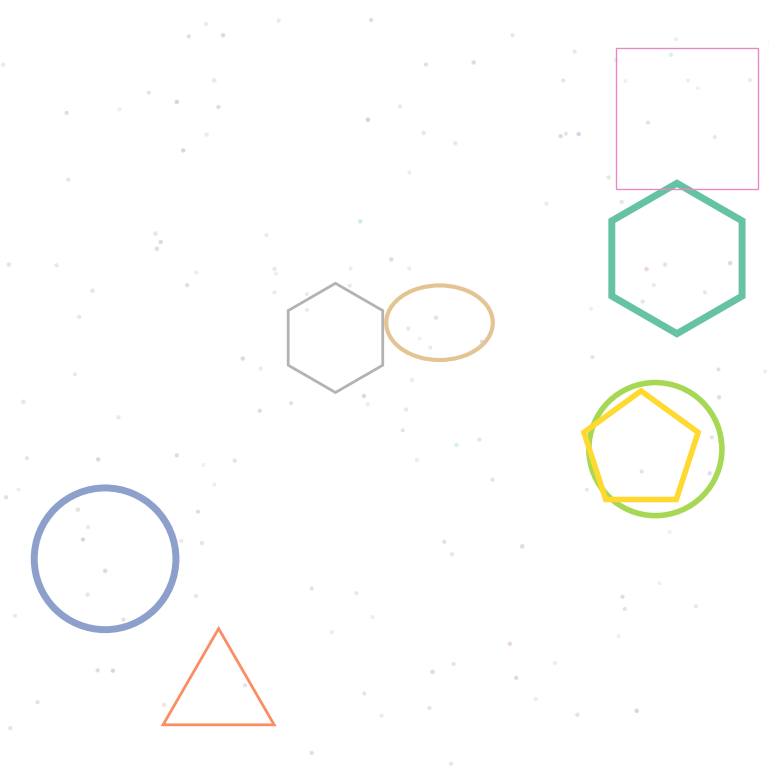[{"shape": "hexagon", "thickness": 2.5, "radius": 0.49, "center": [0.879, 0.664]}, {"shape": "triangle", "thickness": 1, "radius": 0.42, "center": [0.284, 0.1]}, {"shape": "circle", "thickness": 2.5, "radius": 0.46, "center": [0.136, 0.274]}, {"shape": "square", "thickness": 0.5, "radius": 0.46, "center": [0.892, 0.846]}, {"shape": "circle", "thickness": 2, "radius": 0.43, "center": [0.851, 0.417]}, {"shape": "pentagon", "thickness": 2, "radius": 0.39, "center": [0.832, 0.414]}, {"shape": "oval", "thickness": 1.5, "radius": 0.35, "center": [0.571, 0.581]}, {"shape": "hexagon", "thickness": 1, "radius": 0.35, "center": [0.436, 0.561]}]